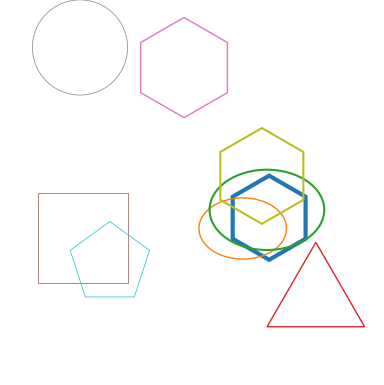[{"shape": "hexagon", "thickness": 3, "radius": 0.55, "center": [0.699, 0.434]}, {"shape": "oval", "thickness": 1, "radius": 0.57, "center": [0.63, 0.407]}, {"shape": "oval", "thickness": 1.5, "radius": 0.74, "center": [0.693, 0.455]}, {"shape": "triangle", "thickness": 1, "radius": 0.73, "center": [0.82, 0.224]}, {"shape": "square", "thickness": 0.5, "radius": 0.58, "center": [0.217, 0.381]}, {"shape": "hexagon", "thickness": 1, "radius": 0.65, "center": [0.478, 0.824]}, {"shape": "circle", "thickness": 0.5, "radius": 0.62, "center": [0.208, 0.877]}, {"shape": "hexagon", "thickness": 1.5, "radius": 0.62, "center": [0.68, 0.543]}, {"shape": "pentagon", "thickness": 0.5, "radius": 0.54, "center": [0.285, 0.316]}]